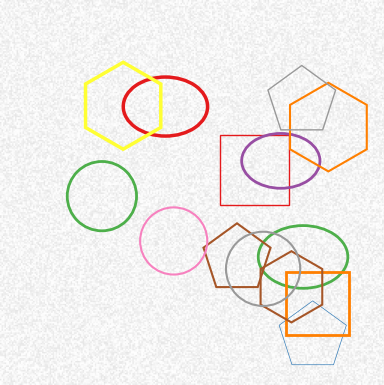[{"shape": "square", "thickness": 1, "radius": 0.45, "center": [0.661, 0.558]}, {"shape": "oval", "thickness": 2.5, "radius": 0.55, "center": [0.43, 0.723]}, {"shape": "pentagon", "thickness": 0.5, "radius": 0.46, "center": [0.812, 0.127]}, {"shape": "circle", "thickness": 2, "radius": 0.45, "center": [0.265, 0.491]}, {"shape": "oval", "thickness": 2, "radius": 0.58, "center": [0.787, 0.333]}, {"shape": "oval", "thickness": 2, "radius": 0.51, "center": [0.729, 0.582]}, {"shape": "square", "thickness": 2, "radius": 0.41, "center": [0.825, 0.211]}, {"shape": "hexagon", "thickness": 1.5, "radius": 0.58, "center": [0.853, 0.67]}, {"shape": "hexagon", "thickness": 2.5, "radius": 0.56, "center": [0.32, 0.725]}, {"shape": "pentagon", "thickness": 1.5, "radius": 0.46, "center": [0.616, 0.328]}, {"shape": "hexagon", "thickness": 1.5, "radius": 0.46, "center": [0.757, 0.255]}, {"shape": "circle", "thickness": 1.5, "radius": 0.44, "center": [0.451, 0.374]}, {"shape": "pentagon", "thickness": 1, "radius": 0.46, "center": [0.784, 0.737]}, {"shape": "circle", "thickness": 1.5, "radius": 0.48, "center": [0.683, 0.302]}]